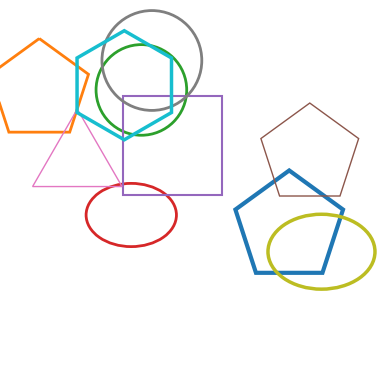[{"shape": "pentagon", "thickness": 3, "radius": 0.73, "center": [0.751, 0.41]}, {"shape": "pentagon", "thickness": 2, "radius": 0.67, "center": [0.102, 0.765]}, {"shape": "circle", "thickness": 2, "radius": 0.59, "center": [0.367, 0.766]}, {"shape": "oval", "thickness": 2, "radius": 0.59, "center": [0.341, 0.442]}, {"shape": "square", "thickness": 1.5, "radius": 0.64, "center": [0.449, 0.623]}, {"shape": "pentagon", "thickness": 1, "radius": 0.67, "center": [0.805, 0.599]}, {"shape": "triangle", "thickness": 1, "radius": 0.67, "center": [0.201, 0.583]}, {"shape": "circle", "thickness": 2, "radius": 0.65, "center": [0.394, 0.843]}, {"shape": "oval", "thickness": 2.5, "radius": 0.69, "center": [0.835, 0.346]}, {"shape": "hexagon", "thickness": 2.5, "radius": 0.71, "center": [0.323, 0.779]}]